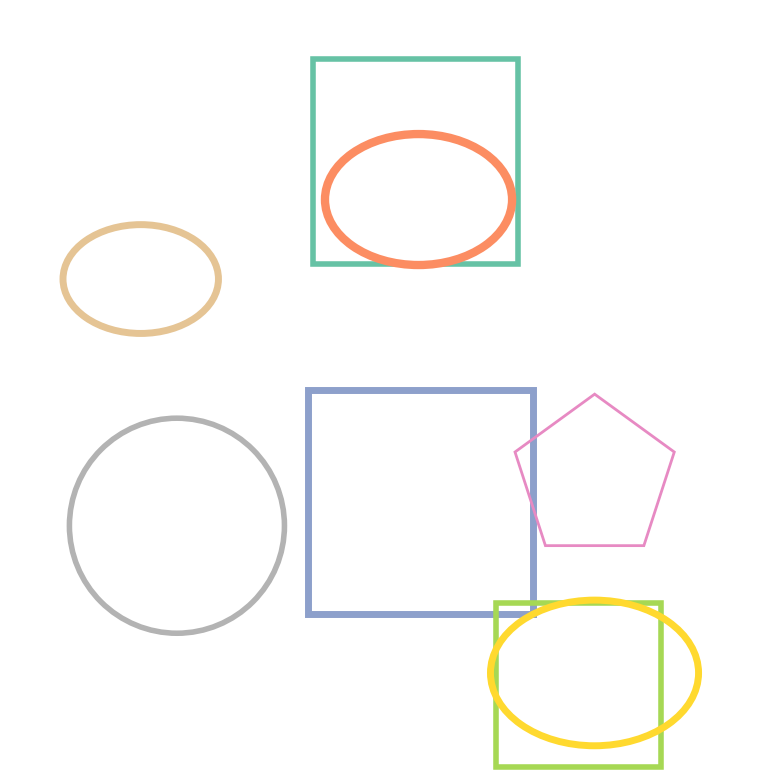[{"shape": "square", "thickness": 2, "radius": 0.66, "center": [0.54, 0.79]}, {"shape": "oval", "thickness": 3, "radius": 0.61, "center": [0.544, 0.741]}, {"shape": "square", "thickness": 2.5, "radius": 0.73, "center": [0.546, 0.348]}, {"shape": "pentagon", "thickness": 1, "radius": 0.54, "center": [0.772, 0.379]}, {"shape": "square", "thickness": 2, "radius": 0.53, "center": [0.751, 0.11]}, {"shape": "oval", "thickness": 2.5, "radius": 0.68, "center": [0.772, 0.126]}, {"shape": "oval", "thickness": 2.5, "radius": 0.5, "center": [0.183, 0.638]}, {"shape": "circle", "thickness": 2, "radius": 0.7, "center": [0.23, 0.317]}]